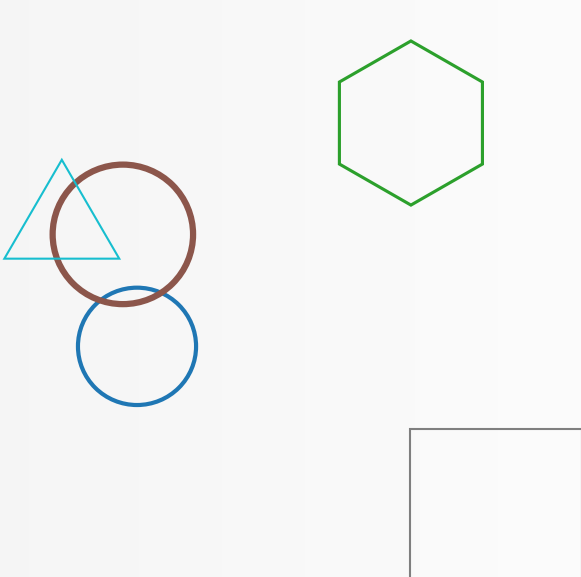[{"shape": "circle", "thickness": 2, "radius": 0.51, "center": [0.236, 0.399]}, {"shape": "hexagon", "thickness": 1.5, "radius": 0.71, "center": [0.707, 0.786]}, {"shape": "circle", "thickness": 3, "radius": 0.6, "center": [0.211, 0.593]}, {"shape": "square", "thickness": 1, "radius": 0.74, "center": [0.853, 0.108]}, {"shape": "triangle", "thickness": 1, "radius": 0.57, "center": [0.106, 0.608]}]